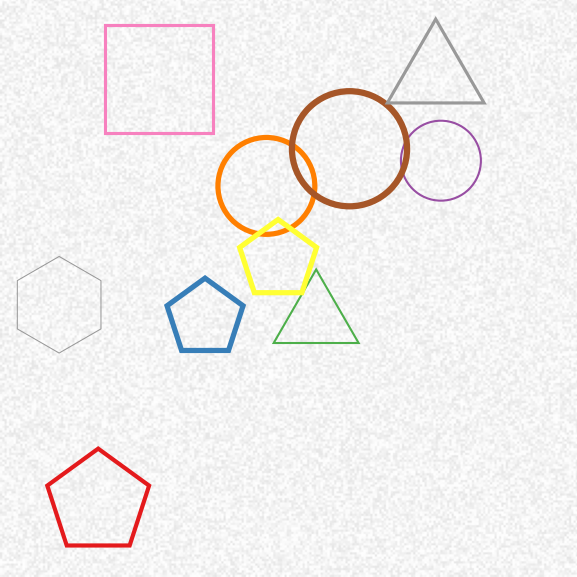[{"shape": "pentagon", "thickness": 2, "radius": 0.46, "center": [0.17, 0.13]}, {"shape": "pentagon", "thickness": 2.5, "radius": 0.35, "center": [0.355, 0.448]}, {"shape": "triangle", "thickness": 1, "radius": 0.42, "center": [0.547, 0.448]}, {"shape": "circle", "thickness": 1, "radius": 0.35, "center": [0.763, 0.721]}, {"shape": "circle", "thickness": 2.5, "radius": 0.42, "center": [0.461, 0.677]}, {"shape": "pentagon", "thickness": 2.5, "radius": 0.35, "center": [0.482, 0.549]}, {"shape": "circle", "thickness": 3, "radius": 0.5, "center": [0.605, 0.742]}, {"shape": "square", "thickness": 1.5, "radius": 0.47, "center": [0.276, 0.863]}, {"shape": "hexagon", "thickness": 0.5, "radius": 0.42, "center": [0.102, 0.471]}, {"shape": "triangle", "thickness": 1.5, "radius": 0.48, "center": [0.754, 0.869]}]